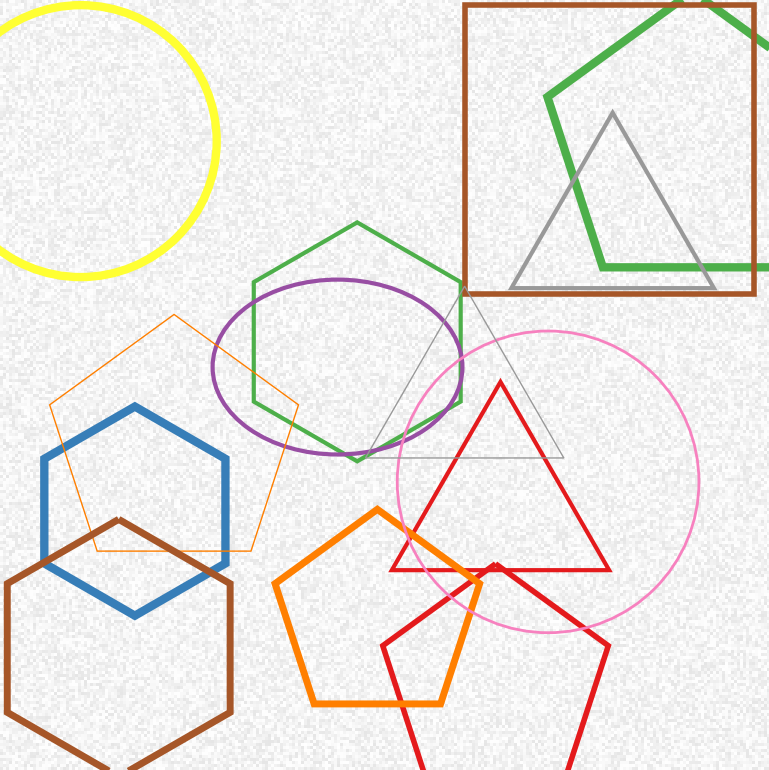[{"shape": "triangle", "thickness": 1.5, "radius": 0.81, "center": [0.65, 0.341]}, {"shape": "pentagon", "thickness": 2, "radius": 0.77, "center": [0.644, 0.114]}, {"shape": "hexagon", "thickness": 3, "radius": 0.68, "center": [0.175, 0.336]}, {"shape": "hexagon", "thickness": 1.5, "radius": 0.78, "center": [0.464, 0.556]}, {"shape": "pentagon", "thickness": 3, "radius": 0.99, "center": [0.899, 0.813]}, {"shape": "oval", "thickness": 1.5, "radius": 0.81, "center": [0.438, 0.523]}, {"shape": "pentagon", "thickness": 2.5, "radius": 0.7, "center": [0.49, 0.199]}, {"shape": "pentagon", "thickness": 0.5, "radius": 0.85, "center": [0.226, 0.422]}, {"shape": "circle", "thickness": 3, "radius": 0.88, "center": [0.105, 0.817]}, {"shape": "hexagon", "thickness": 2.5, "radius": 0.84, "center": [0.154, 0.158]}, {"shape": "square", "thickness": 2, "radius": 0.94, "center": [0.792, 0.806]}, {"shape": "circle", "thickness": 1, "radius": 0.98, "center": [0.712, 0.374]}, {"shape": "triangle", "thickness": 1.5, "radius": 0.76, "center": [0.796, 0.702]}, {"shape": "triangle", "thickness": 0.5, "radius": 0.74, "center": [0.603, 0.48]}]